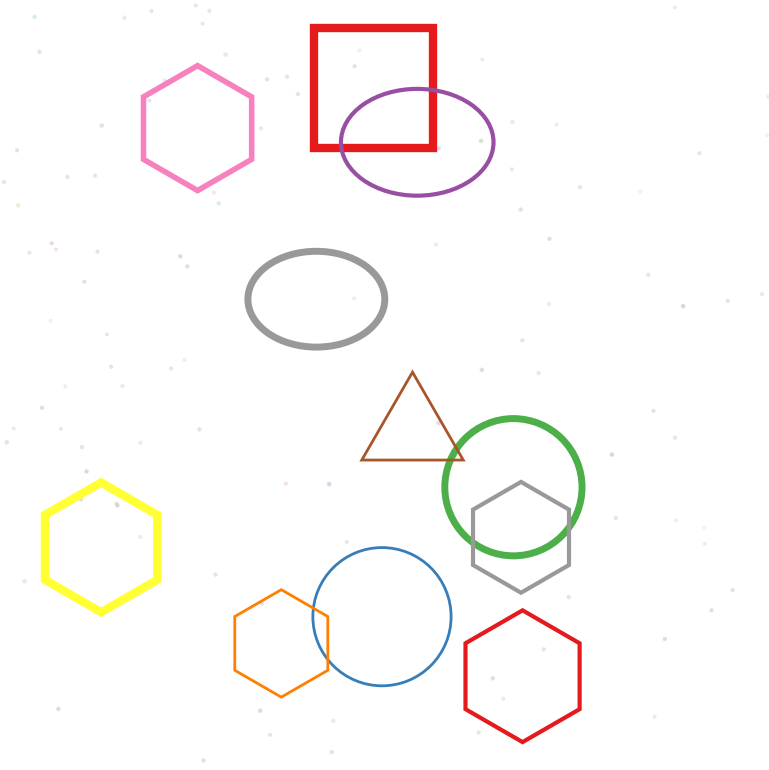[{"shape": "hexagon", "thickness": 1.5, "radius": 0.43, "center": [0.679, 0.122]}, {"shape": "square", "thickness": 3, "radius": 0.39, "center": [0.485, 0.885]}, {"shape": "circle", "thickness": 1, "radius": 0.45, "center": [0.496, 0.199]}, {"shape": "circle", "thickness": 2.5, "radius": 0.45, "center": [0.667, 0.367]}, {"shape": "oval", "thickness": 1.5, "radius": 0.5, "center": [0.542, 0.815]}, {"shape": "hexagon", "thickness": 1, "radius": 0.35, "center": [0.365, 0.164]}, {"shape": "hexagon", "thickness": 3, "radius": 0.42, "center": [0.131, 0.289]}, {"shape": "triangle", "thickness": 1, "radius": 0.38, "center": [0.536, 0.441]}, {"shape": "hexagon", "thickness": 2, "radius": 0.41, "center": [0.257, 0.834]}, {"shape": "hexagon", "thickness": 1.5, "radius": 0.36, "center": [0.677, 0.302]}, {"shape": "oval", "thickness": 2.5, "radius": 0.44, "center": [0.411, 0.611]}]